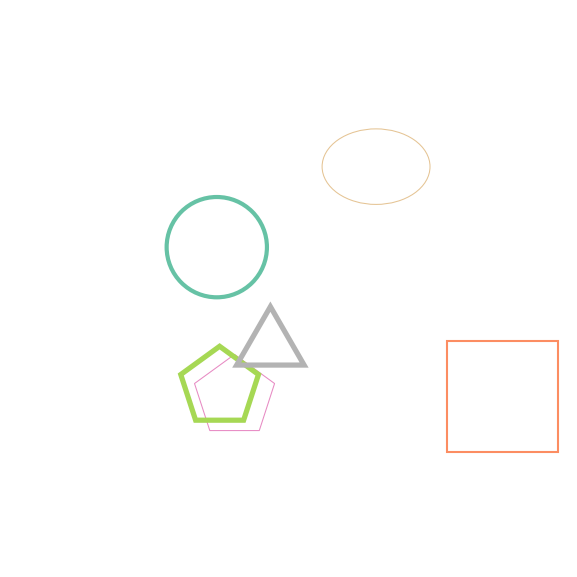[{"shape": "circle", "thickness": 2, "radius": 0.43, "center": [0.375, 0.571]}, {"shape": "square", "thickness": 1, "radius": 0.48, "center": [0.87, 0.313]}, {"shape": "pentagon", "thickness": 0.5, "radius": 0.36, "center": [0.406, 0.313]}, {"shape": "pentagon", "thickness": 2.5, "radius": 0.35, "center": [0.38, 0.329]}, {"shape": "oval", "thickness": 0.5, "radius": 0.47, "center": [0.651, 0.711]}, {"shape": "triangle", "thickness": 2.5, "radius": 0.34, "center": [0.468, 0.401]}]